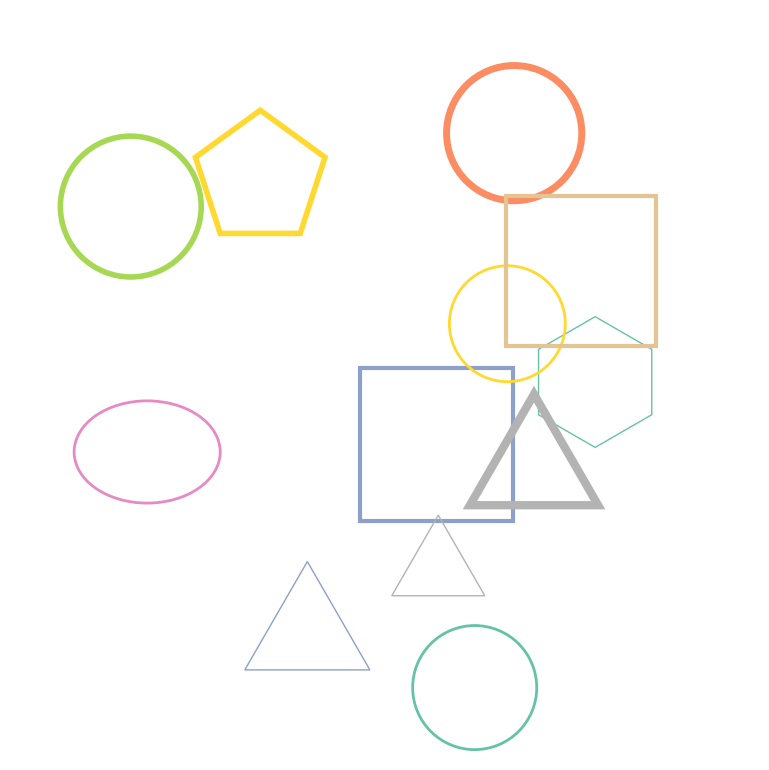[{"shape": "circle", "thickness": 1, "radius": 0.4, "center": [0.616, 0.107]}, {"shape": "hexagon", "thickness": 0.5, "radius": 0.42, "center": [0.773, 0.504]}, {"shape": "circle", "thickness": 2.5, "radius": 0.44, "center": [0.668, 0.827]}, {"shape": "triangle", "thickness": 0.5, "radius": 0.47, "center": [0.399, 0.177]}, {"shape": "square", "thickness": 1.5, "radius": 0.5, "center": [0.567, 0.423]}, {"shape": "oval", "thickness": 1, "radius": 0.47, "center": [0.191, 0.413]}, {"shape": "circle", "thickness": 2, "radius": 0.46, "center": [0.17, 0.732]}, {"shape": "circle", "thickness": 1, "radius": 0.38, "center": [0.659, 0.58]}, {"shape": "pentagon", "thickness": 2, "radius": 0.44, "center": [0.338, 0.768]}, {"shape": "square", "thickness": 1.5, "radius": 0.49, "center": [0.754, 0.648]}, {"shape": "triangle", "thickness": 0.5, "radius": 0.35, "center": [0.569, 0.261]}, {"shape": "triangle", "thickness": 3, "radius": 0.48, "center": [0.694, 0.392]}]